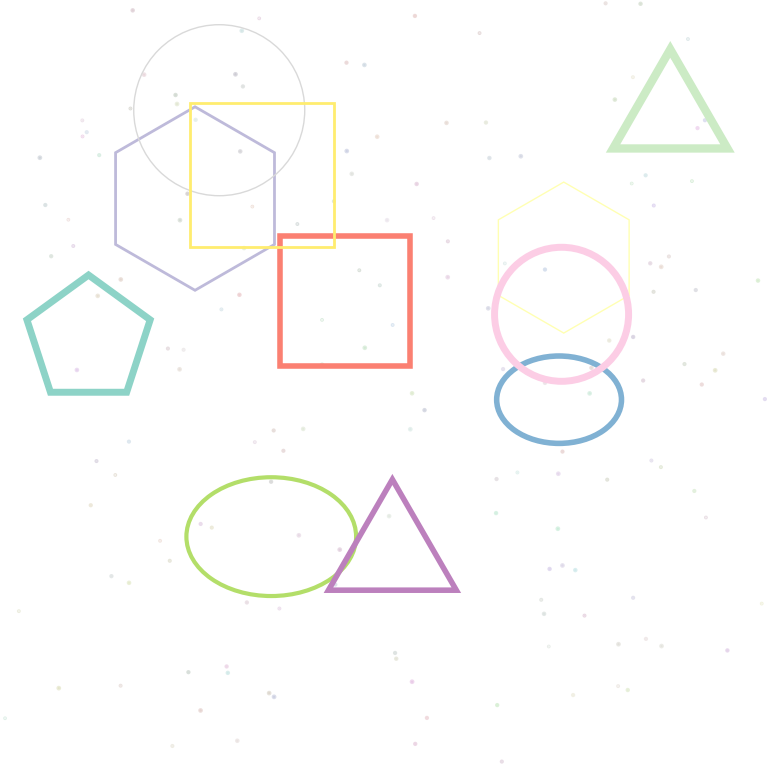[{"shape": "pentagon", "thickness": 2.5, "radius": 0.42, "center": [0.115, 0.559]}, {"shape": "hexagon", "thickness": 0.5, "radius": 0.49, "center": [0.732, 0.665]}, {"shape": "hexagon", "thickness": 1, "radius": 0.6, "center": [0.253, 0.742]}, {"shape": "square", "thickness": 2, "radius": 0.42, "center": [0.448, 0.609]}, {"shape": "oval", "thickness": 2, "radius": 0.41, "center": [0.726, 0.481]}, {"shape": "oval", "thickness": 1.5, "radius": 0.55, "center": [0.352, 0.303]}, {"shape": "circle", "thickness": 2.5, "radius": 0.44, "center": [0.729, 0.592]}, {"shape": "circle", "thickness": 0.5, "radius": 0.56, "center": [0.285, 0.857]}, {"shape": "triangle", "thickness": 2, "radius": 0.48, "center": [0.51, 0.281]}, {"shape": "triangle", "thickness": 3, "radius": 0.43, "center": [0.87, 0.85]}, {"shape": "square", "thickness": 1, "radius": 0.47, "center": [0.34, 0.772]}]